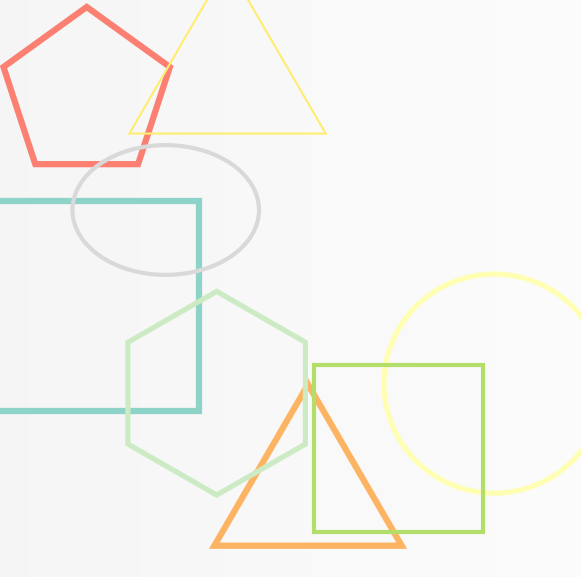[{"shape": "square", "thickness": 3, "radius": 0.91, "center": [0.161, 0.469]}, {"shape": "circle", "thickness": 2.5, "radius": 0.95, "center": [0.85, 0.335]}, {"shape": "pentagon", "thickness": 3, "radius": 0.75, "center": [0.149, 0.837]}, {"shape": "triangle", "thickness": 3, "radius": 0.93, "center": [0.53, 0.147]}, {"shape": "square", "thickness": 2, "radius": 0.73, "center": [0.685, 0.222]}, {"shape": "oval", "thickness": 2, "radius": 0.8, "center": [0.285, 0.635]}, {"shape": "hexagon", "thickness": 2.5, "radius": 0.88, "center": [0.373, 0.318]}, {"shape": "triangle", "thickness": 1, "radius": 0.98, "center": [0.391, 0.865]}]